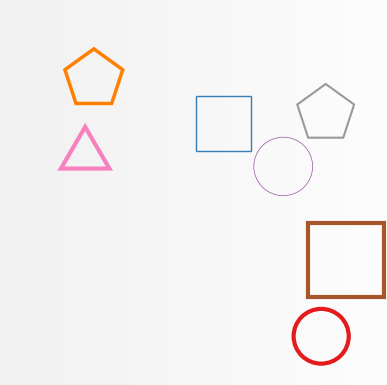[{"shape": "circle", "thickness": 3, "radius": 0.36, "center": [0.829, 0.127]}, {"shape": "square", "thickness": 1, "radius": 0.35, "center": [0.577, 0.68]}, {"shape": "circle", "thickness": 0.5, "radius": 0.38, "center": [0.731, 0.568]}, {"shape": "pentagon", "thickness": 2.5, "radius": 0.39, "center": [0.242, 0.795]}, {"shape": "square", "thickness": 3, "radius": 0.49, "center": [0.893, 0.325]}, {"shape": "triangle", "thickness": 3, "radius": 0.36, "center": [0.22, 0.598]}, {"shape": "pentagon", "thickness": 1.5, "radius": 0.39, "center": [0.841, 0.705]}]